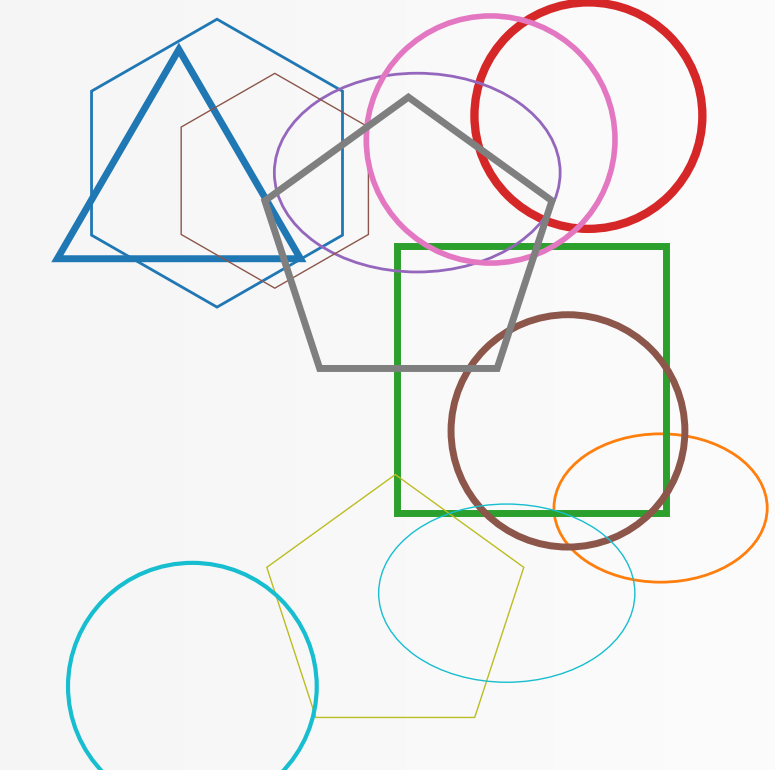[{"shape": "triangle", "thickness": 2.5, "radius": 0.91, "center": [0.231, 0.755]}, {"shape": "hexagon", "thickness": 1, "radius": 0.93, "center": [0.28, 0.788]}, {"shape": "oval", "thickness": 1, "radius": 0.69, "center": [0.852, 0.34]}, {"shape": "square", "thickness": 2.5, "radius": 0.87, "center": [0.686, 0.507]}, {"shape": "circle", "thickness": 3, "radius": 0.74, "center": [0.759, 0.85]}, {"shape": "oval", "thickness": 1, "radius": 0.92, "center": [0.538, 0.776]}, {"shape": "hexagon", "thickness": 0.5, "radius": 0.7, "center": [0.355, 0.765]}, {"shape": "circle", "thickness": 2.5, "radius": 0.75, "center": [0.733, 0.44]}, {"shape": "circle", "thickness": 2, "radius": 0.8, "center": [0.633, 0.819]}, {"shape": "pentagon", "thickness": 2.5, "radius": 0.97, "center": [0.527, 0.679]}, {"shape": "pentagon", "thickness": 0.5, "radius": 0.87, "center": [0.51, 0.209]}, {"shape": "oval", "thickness": 0.5, "radius": 0.83, "center": [0.654, 0.23]}, {"shape": "circle", "thickness": 1.5, "radius": 0.8, "center": [0.248, 0.109]}]